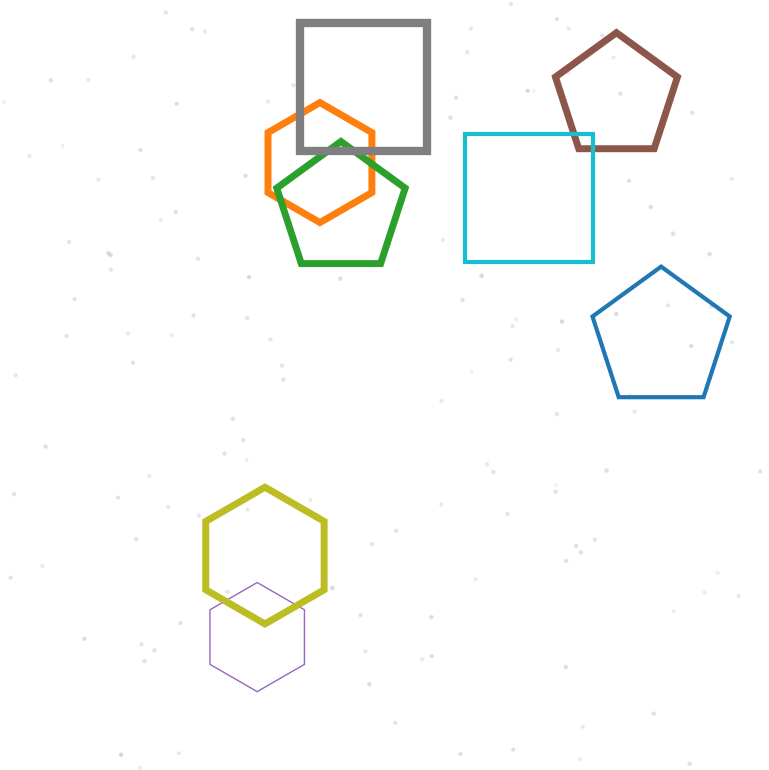[{"shape": "pentagon", "thickness": 1.5, "radius": 0.47, "center": [0.859, 0.56]}, {"shape": "hexagon", "thickness": 2.5, "radius": 0.39, "center": [0.416, 0.789]}, {"shape": "pentagon", "thickness": 2.5, "radius": 0.44, "center": [0.443, 0.729]}, {"shape": "hexagon", "thickness": 0.5, "radius": 0.35, "center": [0.334, 0.173]}, {"shape": "pentagon", "thickness": 2.5, "radius": 0.42, "center": [0.801, 0.874]}, {"shape": "square", "thickness": 3, "radius": 0.41, "center": [0.472, 0.887]}, {"shape": "hexagon", "thickness": 2.5, "radius": 0.44, "center": [0.344, 0.278]}, {"shape": "square", "thickness": 1.5, "radius": 0.42, "center": [0.687, 0.742]}]